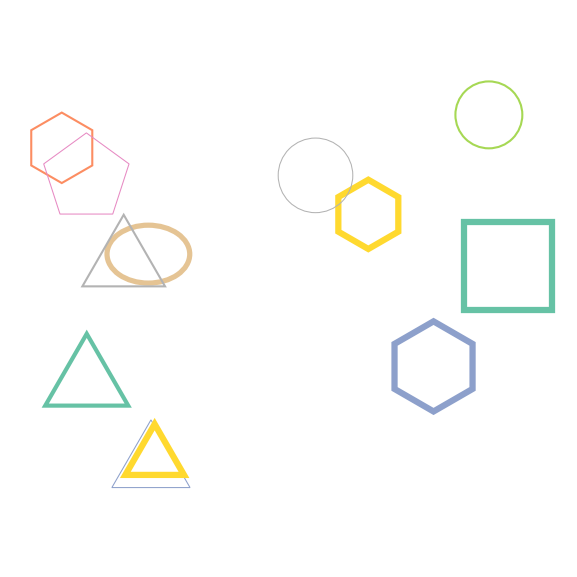[{"shape": "triangle", "thickness": 2, "radius": 0.41, "center": [0.15, 0.338]}, {"shape": "square", "thickness": 3, "radius": 0.38, "center": [0.879, 0.538]}, {"shape": "hexagon", "thickness": 1, "radius": 0.31, "center": [0.107, 0.743]}, {"shape": "hexagon", "thickness": 3, "radius": 0.39, "center": [0.751, 0.365]}, {"shape": "triangle", "thickness": 0.5, "radius": 0.39, "center": [0.261, 0.194]}, {"shape": "pentagon", "thickness": 0.5, "radius": 0.39, "center": [0.15, 0.691]}, {"shape": "circle", "thickness": 1, "radius": 0.29, "center": [0.847, 0.8]}, {"shape": "hexagon", "thickness": 3, "radius": 0.3, "center": [0.638, 0.628]}, {"shape": "triangle", "thickness": 3, "radius": 0.29, "center": [0.268, 0.206]}, {"shape": "oval", "thickness": 2.5, "radius": 0.36, "center": [0.257, 0.559]}, {"shape": "circle", "thickness": 0.5, "radius": 0.32, "center": [0.546, 0.695]}, {"shape": "triangle", "thickness": 1, "radius": 0.41, "center": [0.214, 0.545]}]